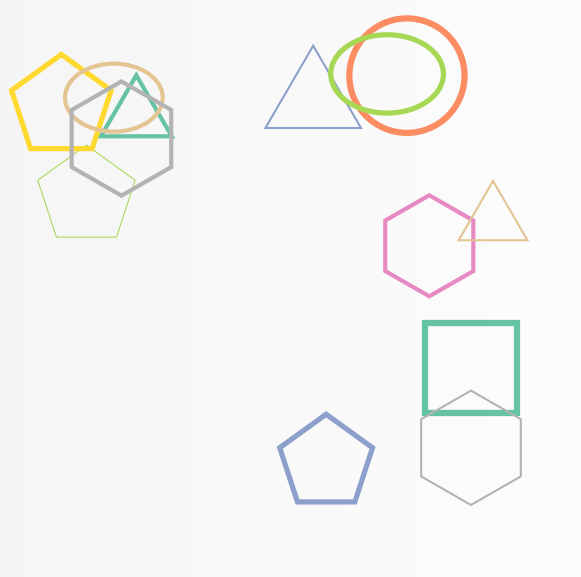[{"shape": "square", "thickness": 3, "radius": 0.39, "center": [0.81, 0.362]}, {"shape": "triangle", "thickness": 2, "radius": 0.35, "center": [0.235, 0.798]}, {"shape": "circle", "thickness": 3, "radius": 0.5, "center": [0.7, 0.868]}, {"shape": "triangle", "thickness": 1, "radius": 0.47, "center": [0.539, 0.825]}, {"shape": "pentagon", "thickness": 2.5, "radius": 0.42, "center": [0.561, 0.198]}, {"shape": "hexagon", "thickness": 2, "radius": 0.44, "center": [0.739, 0.574]}, {"shape": "pentagon", "thickness": 0.5, "radius": 0.44, "center": [0.149, 0.66]}, {"shape": "oval", "thickness": 2.5, "radius": 0.48, "center": [0.666, 0.871]}, {"shape": "pentagon", "thickness": 2.5, "radius": 0.45, "center": [0.106, 0.815]}, {"shape": "oval", "thickness": 2, "radius": 0.42, "center": [0.196, 0.83]}, {"shape": "triangle", "thickness": 1, "radius": 0.34, "center": [0.848, 0.617]}, {"shape": "hexagon", "thickness": 2, "radius": 0.49, "center": [0.209, 0.759]}, {"shape": "hexagon", "thickness": 1, "radius": 0.5, "center": [0.81, 0.224]}]